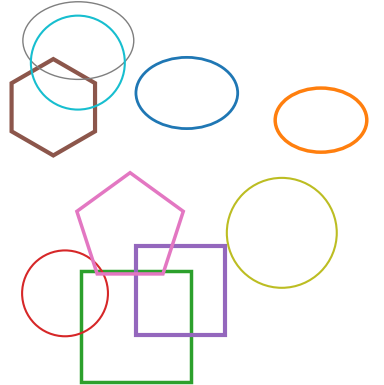[{"shape": "oval", "thickness": 2, "radius": 0.66, "center": [0.485, 0.758]}, {"shape": "oval", "thickness": 2.5, "radius": 0.59, "center": [0.834, 0.688]}, {"shape": "square", "thickness": 2.5, "radius": 0.72, "center": [0.353, 0.152]}, {"shape": "circle", "thickness": 1.5, "radius": 0.56, "center": [0.169, 0.238]}, {"shape": "square", "thickness": 3, "radius": 0.58, "center": [0.469, 0.246]}, {"shape": "hexagon", "thickness": 3, "radius": 0.63, "center": [0.138, 0.721]}, {"shape": "pentagon", "thickness": 2.5, "radius": 0.73, "center": [0.338, 0.406]}, {"shape": "oval", "thickness": 1, "radius": 0.72, "center": [0.203, 0.895]}, {"shape": "circle", "thickness": 1.5, "radius": 0.71, "center": [0.732, 0.395]}, {"shape": "circle", "thickness": 1.5, "radius": 0.61, "center": [0.202, 0.837]}]